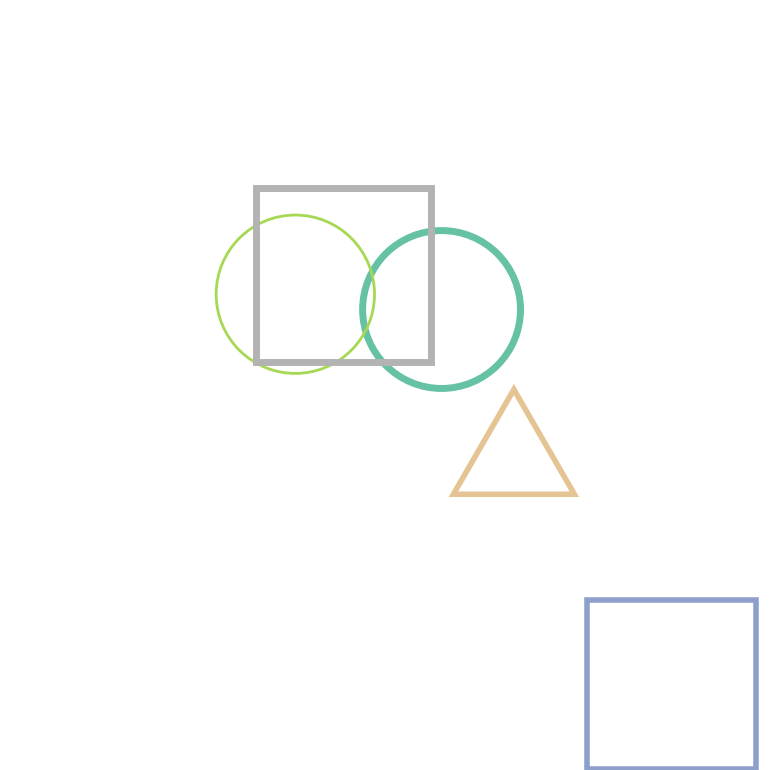[{"shape": "circle", "thickness": 2.5, "radius": 0.51, "center": [0.573, 0.598]}, {"shape": "square", "thickness": 2, "radius": 0.55, "center": [0.872, 0.111]}, {"shape": "circle", "thickness": 1, "radius": 0.51, "center": [0.384, 0.618]}, {"shape": "triangle", "thickness": 2, "radius": 0.45, "center": [0.667, 0.403]}, {"shape": "square", "thickness": 2.5, "radius": 0.57, "center": [0.446, 0.643]}]